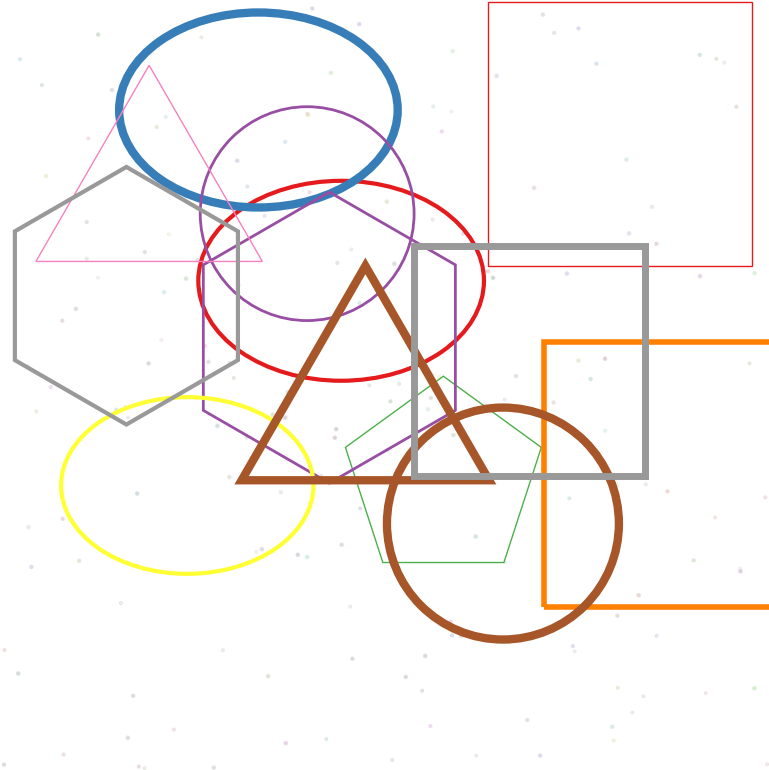[{"shape": "oval", "thickness": 1.5, "radius": 0.93, "center": [0.443, 0.635]}, {"shape": "square", "thickness": 0.5, "radius": 0.86, "center": [0.806, 0.826]}, {"shape": "oval", "thickness": 3, "radius": 0.9, "center": [0.336, 0.857]}, {"shape": "pentagon", "thickness": 0.5, "radius": 0.67, "center": [0.576, 0.378]}, {"shape": "hexagon", "thickness": 1, "radius": 0.94, "center": [0.428, 0.562]}, {"shape": "circle", "thickness": 1, "radius": 0.69, "center": [0.399, 0.723]}, {"shape": "square", "thickness": 2, "radius": 0.86, "center": [0.878, 0.384]}, {"shape": "oval", "thickness": 1.5, "radius": 0.82, "center": [0.243, 0.369]}, {"shape": "circle", "thickness": 3, "radius": 0.75, "center": [0.653, 0.32]}, {"shape": "triangle", "thickness": 3, "radius": 0.93, "center": [0.475, 0.469]}, {"shape": "triangle", "thickness": 0.5, "radius": 0.85, "center": [0.194, 0.745]}, {"shape": "hexagon", "thickness": 1.5, "radius": 0.84, "center": [0.164, 0.616]}, {"shape": "square", "thickness": 2.5, "radius": 0.75, "center": [0.688, 0.531]}]